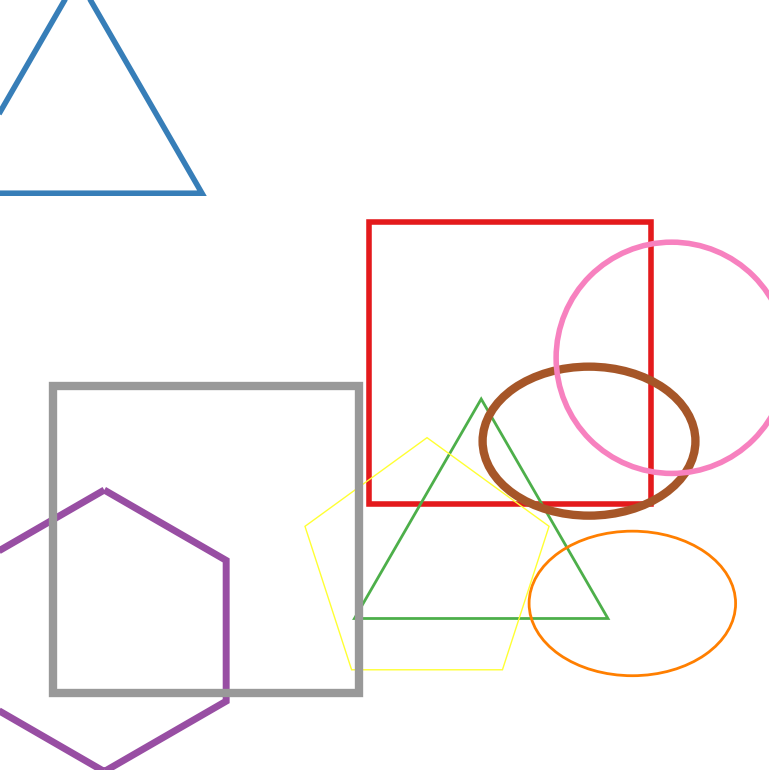[{"shape": "square", "thickness": 2, "radius": 0.91, "center": [0.662, 0.529]}, {"shape": "triangle", "thickness": 2, "radius": 0.93, "center": [0.101, 0.842]}, {"shape": "triangle", "thickness": 1, "radius": 0.95, "center": [0.625, 0.292]}, {"shape": "hexagon", "thickness": 2.5, "radius": 0.91, "center": [0.135, 0.181]}, {"shape": "oval", "thickness": 1, "radius": 0.67, "center": [0.821, 0.216]}, {"shape": "pentagon", "thickness": 0.5, "radius": 0.83, "center": [0.555, 0.265]}, {"shape": "oval", "thickness": 3, "radius": 0.69, "center": [0.765, 0.427]}, {"shape": "circle", "thickness": 2, "radius": 0.75, "center": [0.872, 0.535]}, {"shape": "square", "thickness": 3, "radius": 1.0, "center": [0.268, 0.3]}]